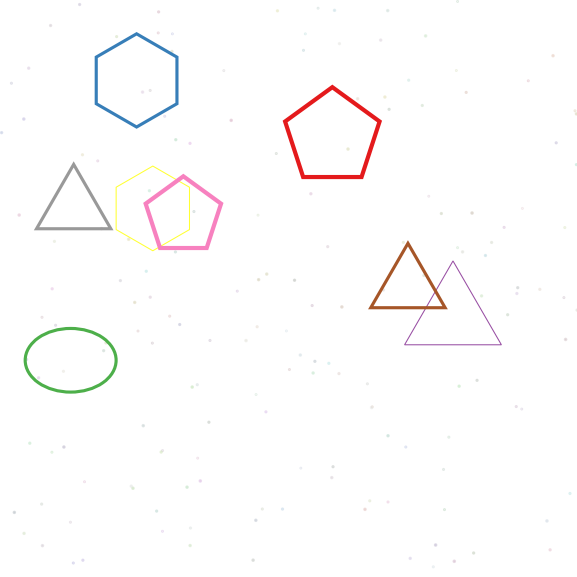[{"shape": "pentagon", "thickness": 2, "radius": 0.43, "center": [0.575, 0.762]}, {"shape": "hexagon", "thickness": 1.5, "radius": 0.4, "center": [0.237, 0.86]}, {"shape": "oval", "thickness": 1.5, "radius": 0.39, "center": [0.122, 0.375]}, {"shape": "triangle", "thickness": 0.5, "radius": 0.48, "center": [0.784, 0.451]}, {"shape": "hexagon", "thickness": 0.5, "radius": 0.37, "center": [0.265, 0.638]}, {"shape": "triangle", "thickness": 1.5, "radius": 0.37, "center": [0.706, 0.503]}, {"shape": "pentagon", "thickness": 2, "radius": 0.34, "center": [0.317, 0.625]}, {"shape": "triangle", "thickness": 1.5, "radius": 0.37, "center": [0.128, 0.64]}]